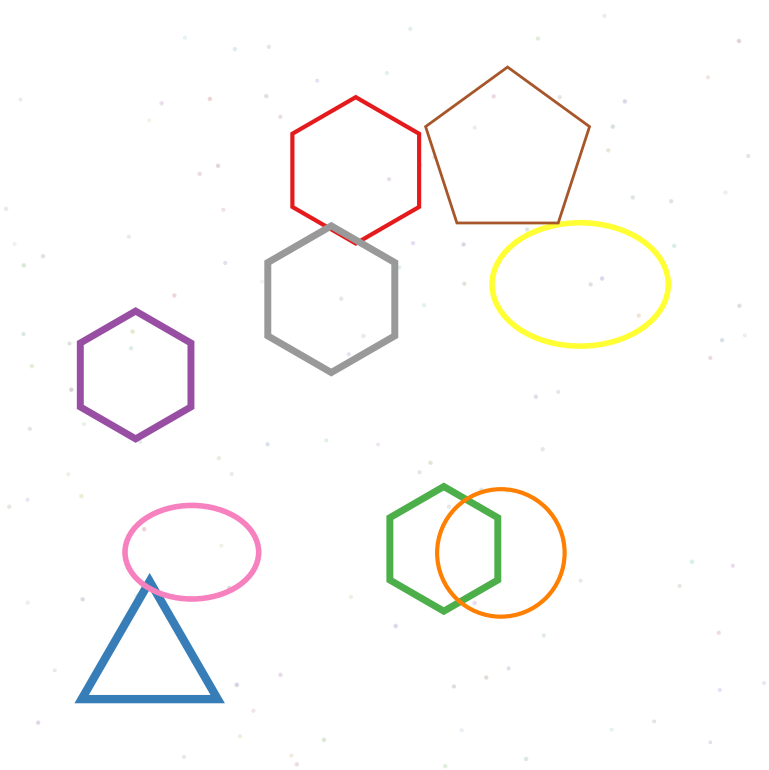[{"shape": "hexagon", "thickness": 1.5, "radius": 0.48, "center": [0.462, 0.779]}, {"shape": "triangle", "thickness": 3, "radius": 0.51, "center": [0.194, 0.143]}, {"shape": "hexagon", "thickness": 2.5, "radius": 0.4, "center": [0.576, 0.287]}, {"shape": "hexagon", "thickness": 2.5, "radius": 0.41, "center": [0.176, 0.513]}, {"shape": "circle", "thickness": 1.5, "radius": 0.41, "center": [0.65, 0.282]}, {"shape": "oval", "thickness": 2, "radius": 0.57, "center": [0.753, 0.631]}, {"shape": "pentagon", "thickness": 1, "radius": 0.56, "center": [0.659, 0.801]}, {"shape": "oval", "thickness": 2, "radius": 0.43, "center": [0.249, 0.283]}, {"shape": "hexagon", "thickness": 2.5, "radius": 0.48, "center": [0.43, 0.611]}]